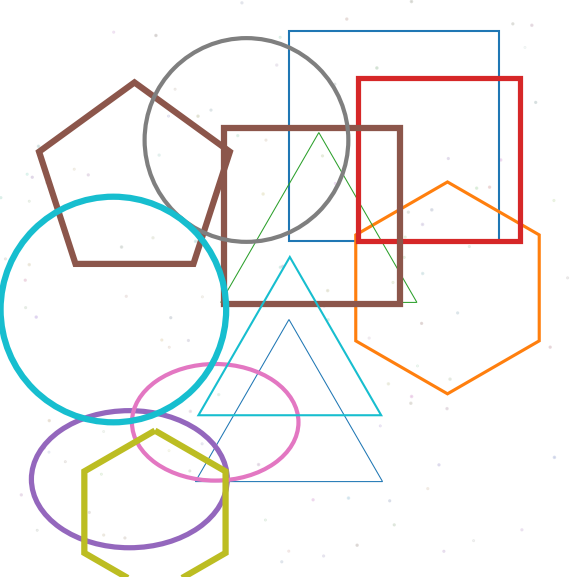[{"shape": "triangle", "thickness": 0.5, "radius": 0.94, "center": [0.5, 0.259]}, {"shape": "square", "thickness": 1, "radius": 0.91, "center": [0.682, 0.764]}, {"shape": "hexagon", "thickness": 1.5, "radius": 0.92, "center": [0.775, 0.501]}, {"shape": "triangle", "thickness": 0.5, "radius": 0.98, "center": [0.552, 0.574]}, {"shape": "square", "thickness": 2.5, "radius": 0.7, "center": [0.76, 0.723]}, {"shape": "oval", "thickness": 2.5, "radius": 0.85, "center": [0.224, 0.169]}, {"shape": "pentagon", "thickness": 3, "radius": 0.87, "center": [0.233, 0.683]}, {"shape": "square", "thickness": 3, "radius": 0.76, "center": [0.54, 0.626]}, {"shape": "oval", "thickness": 2, "radius": 0.72, "center": [0.373, 0.268]}, {"shape": "circle", "thickness": 2, "radius": 0.88, "center": [0.427, 0.757]}, {"shape": "hexagon", "thickness": 3, "radius": 0.71, "center": [0.268, 0.112]}, {"shape": "circle", "thickness": 3, "radius": 0.98, "center": [0.196, 0.463]}, {"shape": "triangle", "thickness": 1, "radius": 0.91, "center": [0.502, 0.371]}]